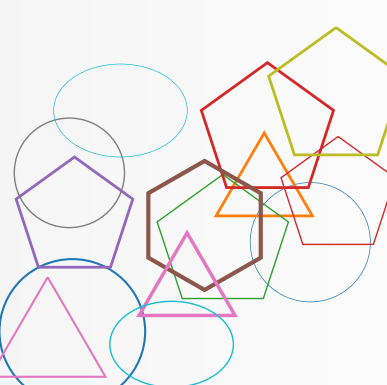[{"shape": "circle", "thickness": 0.5, "radius": 0.78, "center": [0.801, 0.371]}, {"shape": "circle", "thickness": 1.5, "radius": 0.94, "center": [0.187, 0.139]}, {"shape": "triangle", "thickness": 2, "radius": 0.72, "center": [0.682, 0.511]}, {"shape": "pentagon", "thickness": 1, "radius": 0.89, "center": [0.575, 0.369]}, {"shape": "pentagon", "thickness": 1, "radius": 0.77, "center": [0.873, 0.491]}, {"shape": "pentagon", "thickness": 2, "radius": 0.9, "center": [0.69, 0.658]}, {"shape": "pentagon", "thickness": 2, "radius": 0.79, "center": [0.192, 0.434]}, {"shape": "hexagon", "thickness": 3, "radius": 0.84, "center": [0.528, 0.414]}, {"shape": "triangle", "thickness": 2.5, "radius": 0.71, "center": [0.483, 0.252]}, {"shape": "triangle", "thickness": 1.5, "radius": 0.86, "center": [0.123, 0.108]}, {"shape": "circle", "thickness": 1, "radius": 0.71, "center": [0.179, 0.551]}, {"shape": "pentagon", "thickness": 2, "radius": 0.91, "center": [0.867, 0.746]}, {"shape": "oval", "thickness": 0.5, "radius": 0.86, "center": [0.311, 0.713]}, {"shape": "oval", "thickness": 1, "radius": 0.8, "center": [0.443, 0.106]}]